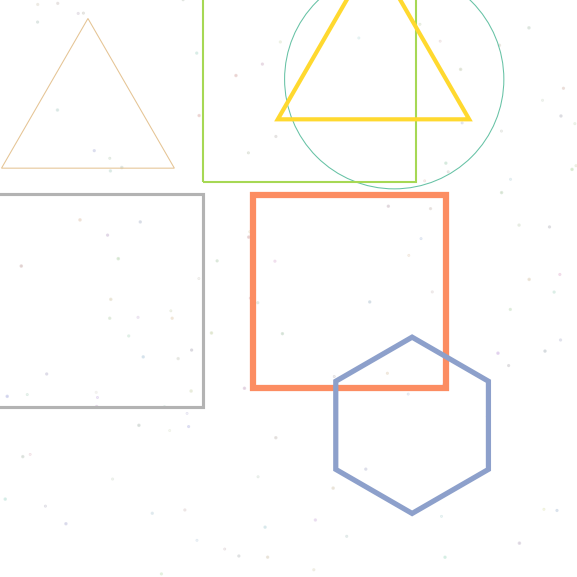[{"shape": "circle", "thickness": 0.5, "radius": 0.95, "center": [0.683, 0.862]}, {"shape": "square", "thickness": 3, "radius": 0.83, "center": [0.606, 0.494]}, {"shape": "hexagon", "thickness": 2.5, "radius": 0.76, "center": [0.714, 0.263]}, {"shape": "square", "thickness": 1, "radius": 0.92, "center": [0.536, 0.869]}, {"shape": "triangle", "thickness": 2, "radius": 0.96, "center": [0.647, 0.888]}, {"shape": "triangle", "thickness": 0.5, "radius": 0.86, "center": [0.152, 0.794]}, {"shape": "square", "thickness": 1.5, "radius": 0.92, "center": [0.167, 0.479]}]